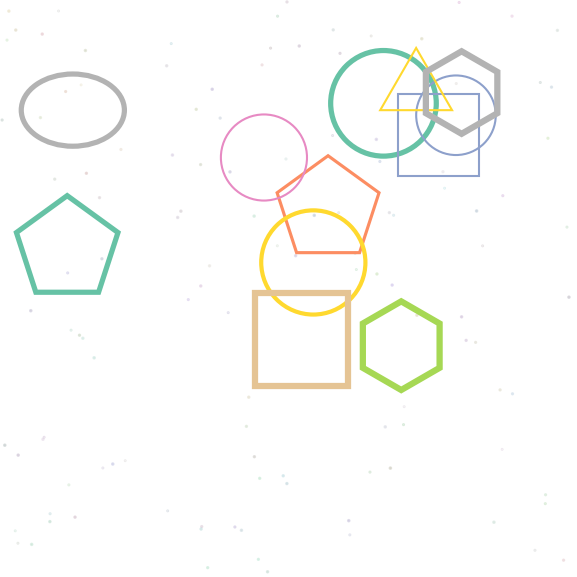[{"shape": "circle", "thickness": 2.5, "radius": 0.46, "center": [0.664, 0.82]}, {"shape": "pentagon", "thickness": 2.5, "radius": 0.46, "center": [0.116, 0.568]}, {"shape": "pentagon", "thickness": 1.5, "radius": 0.46, "center": [0.568, 0.637]}, {"shape": "square", "thickness": 1, "radius": 0.35, "center": [0.759, 0.765]}, {"shape": "circle", "thickness": 1, "radius": 0.34, "center": [0.79, 0.8]}, {"shape": "circle", "thickness": 1, "radius": 0.37, "center": [0.457, 0.726]}, {"shape": "hexagon", "thickness": 3, "radius": 0.38, "center": [0.695, 0.401]}, {"shape": "circle", "thickness": 2, "radius": 0.45, "center": [0.543, 0.545]}, {"shape": "triangle", "thickness": 1, "radius": 0.36, "center": [0.721, 0.844]}, {"shape": "square", "thickness": 3, "radius": 0.4, "center": [0.522, 0.411]}, {"shape": "oval", "thickness": 2.5, "radius": 0.45, "center": [0.126, 0.808]}, {"shape": "hexagon", "thickness": 3, "radius": 0.36, "center": [0.799, 0.839]}]